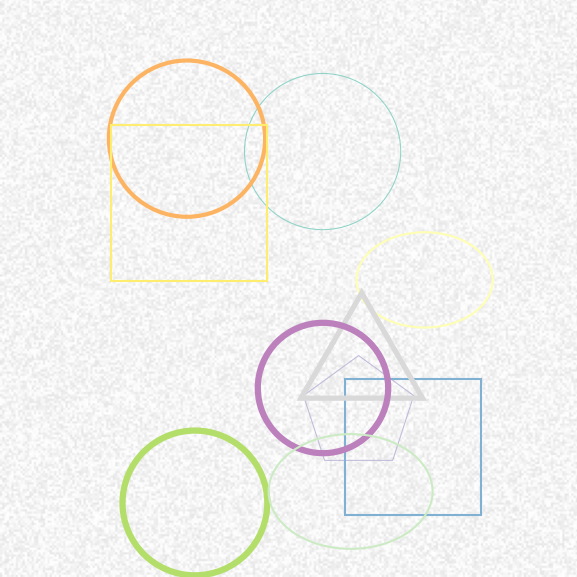[{"shape": "circle", "thickness": 0.5, "radius": 0.68, "center": [0.559, 0.737]}, {"shape": "oval", "thickness": 1, "radius": 0.59, "center": [0.735, 0.514]}, {"shape": "pentagon", "thickness": 0.5, "radius": 0.5, "center": [0.621, 0.283]}, {"shape": "square", "thickness": 1, "radius": 0.59, "center": [0.715, 0.225]}, {"shape": "circle", "thickness": 2, "radius": 0.68, "center": [0.324, 0.759]}, {"shape": "circle", "thickness": 3, "radius": 0.63, "center": [0.337, 0.128]}, {"shape": "triangle", "thickness": 2.5, "radius": 0.61, "center": [0.626, 0.37]}, {"shape": "circle", "thickness": 3, "radius": 0.56, "center": [0.559, 0.327]}, {"shape": "oval", "thickness": 1, "radius": 0.71, "center": [0.607, 0.148]}, {"shape": "square", "thickness": 1, "radius": 0.67, "center": [0.327, 0.648]}]